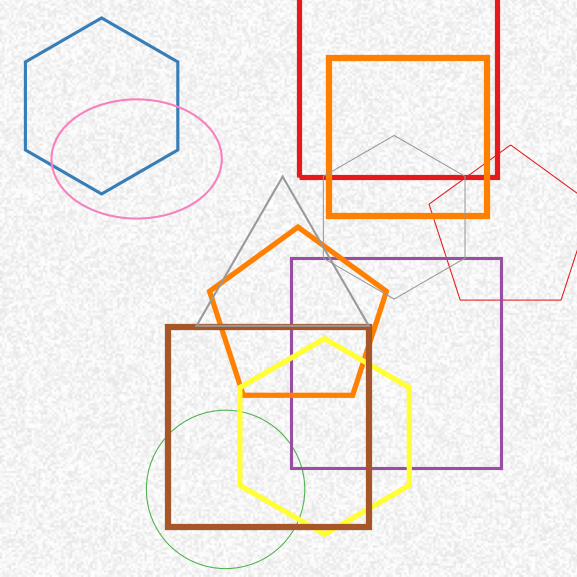[{"shape": "pentagon", "thickness": 0.5, "radius": 0.74, "center": [0.884, 0.6]}, {"shape": "square", "thickness": 2.5, "radius": 0.86, "center": [0.689, 0.865]}, {"shape": "hexagon", "thickness": 1.5, "radius": 0.76, "center": [0.176, 0.816]}, {"shape": "circle", "thickness": 0.5, "radius": 0.69, "center": [0.391, 0.152]}, {"shape": "square", "thickness": 1.5, "radius": 0.91, "center": [0.685, 0.371]}, {"shape": "square", "thickness": 3, "radius": 0.68, "center": [0.706, 0.762]}, {"shape": "pentagon", "thickness": 2.5, "radius": 0.81, "center": [0.516, 0.445]}, {"shape": "hexagon", "thickness": 2.5, "radius": 0.85, "center": [0.562, 0.243]}, {"shape": "square", "thickness": 3, "radius": 0.87, "center": [0.465, 0.259]}, {"shape": "oval", "thickness": 1, "radius": 0.74, "center": [0.237, 0.724]}, {"shape": "triangle", "thickness": 1, "radius": 0.86, "center": [0.489, 0.521]}, {"shape": "hexagon", "thickness": 0.5, "radius": 0.71, "center": [0.683, 0.623]}]